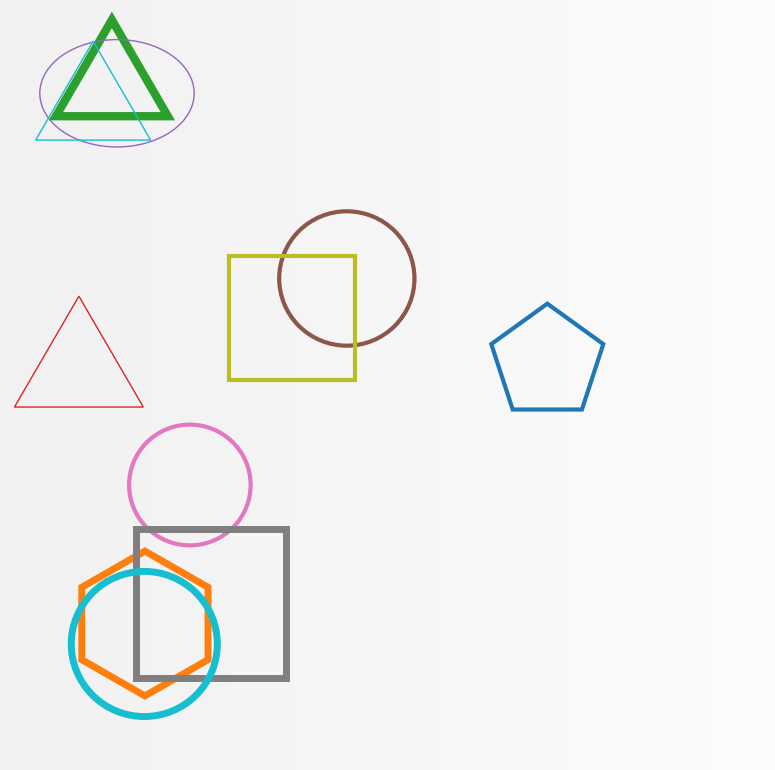[{"shape": "pentagon", "thickness": 1.5, "radius": 0.38, "center": [0.706, 0.53]}, {"shape": "hexagon", "thickness": 2.5, "radius": 0.47, "center": [0.187, 0.19]}, {"shape": "triangle", "thickness": 3, "radius": 0.42, "center": [0.144, 0.891]}, {"shape": "triangle", "thickness": 0.5, "radius": 0.48, "center": [0.102, 0.519]}, {"shape": "oval", "thickness": 0.5, "radius": 0.5, "center": [0.151, 0.879]}, {"shape": "circle", "thickness": 1.5, "radius": 0.44, "center": [0.448, 0.638]}, {"shape": "circle", "thickness": 1.5, "radius": 0.39, "center": [0.245, 0.37]}, {"shape": "square", "thickness": 2.5, "radius": 0.48, "center": [0.272, 0.216]}, {"shape": "square", "thickness": 1.5, "radius": 0.4, "center": [0.377, 0.587]}, {"shape": "triangle", "thickness": 0.5, "radius": 0.43, "center": [0.12, 0.861]}, {"shape": "circle", "thickness": 2.5, "radius": 0.47, "center": [0.186, 0.164]}]